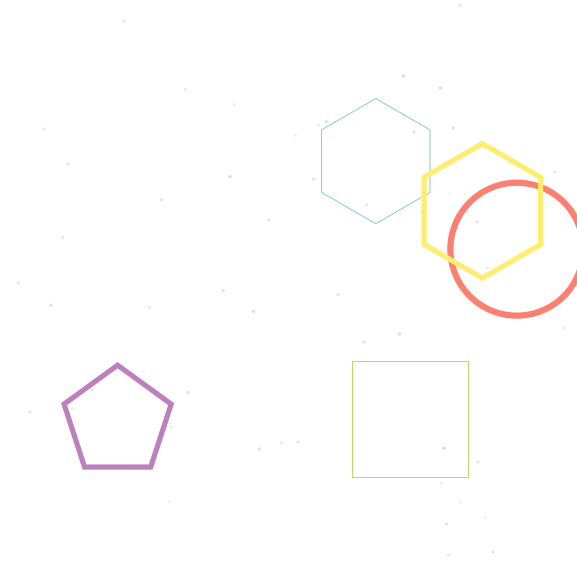[{"shape": "hexagon", "thickness": 0.5, "radius": 0.54, "center": [0.651, 0.72]}, {"shape": "circle", "thickness": 3, "radius": 0.58, "center": [0.895, 0.568]}, {"shape": "square", "thickness": 0.5, "radius": 0.5, "center": [0.709, 0.274]}, {"shape": "pentagon", "thickness": 2.5, "radius": 0.49, "center": [0.204, 0.269]}, {"shape": "hexagon", "thickness": 2.5, "radius": 0.58, "center": [0.835, 0.634]}]